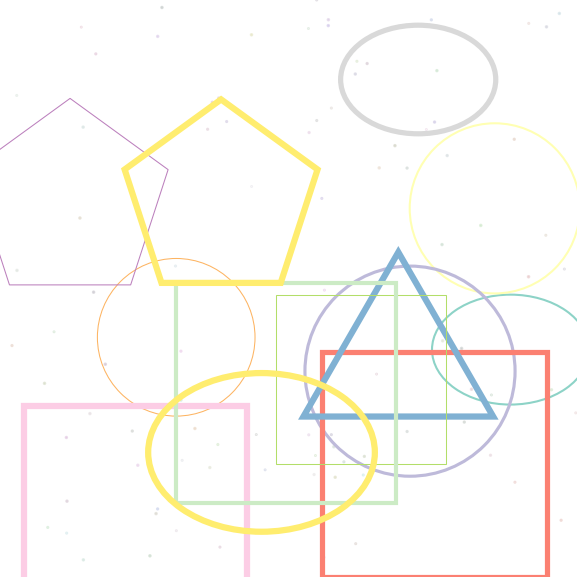[{"shape": "oval", "thickness": 1, "radius": 0.68, "center": [0.884, 0.394]}, {"shape": "circle", "thickness": 1, "radius": 0.74, "center": [0.857, 0.638]}, {"shape": "circle", "thickness": 1.5, "radius": 0.91, "center": [0.71, 0.356]}, {"shape": "square", "thickness": 2.5, "radius": 0.97, "center": [0.752, 0.195]}, {"shape": "triangle", "thickness": 3, "radius": 0.95, "center": [0.69, 0.373]}, {"shape": "circle", "thickness": 0.5, "radius": 0.68, "center": [0.305, 0.415]}, {"shape": "square", "thickness": 0.5, "radius": 0.74, "center": [0.626, 0.342]}, {"shape": "square", "thickness": 3, "radius": 0.97, "center": [0.234, 0.103]}, {"shape": "oval", "thickness": 2.5, "radius": 0.67, "center": [0.724, 0.861]}, {"shape": "pentagon", "thickness": 0.5, "radius": 0.89, "center": [0.121, 0.65]}, {"shape": "square", "thickness": 2, "radius": 0.95, "center": [0.495, 0.319]}, {"shape": "oval", "thickness": 3, "radius": 0.98, "center": [0.453, 0.216]}, {"shape": "pentagon", "thickness": 3, "radius": 0.88, "center": [0.383, 0.651]}]